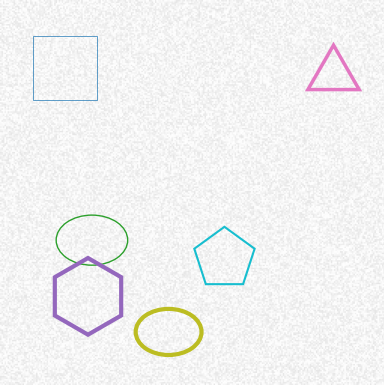[{"shape": "square", "thickness": 0.5, "radius": 0.41, "center": [0.168, 0.823]}, {"shape": "oval", "thickness": 1, "radius": 0.46, "center": [0.239, 0.376]}, {"shape": "hexagon", "thickness": 3, "radius": 0.5, "center": [0.229, 0.23]}, {"shape": "triangle", "thickness": 2.5, "radius": 0.38, "center": [0.866, 0.806]}, {"shape": "oval", "thickness": 3, "radius": 0.43, "center": [0.438, 0.138]}, {"shape": "pentagon", "thickness": 1.5, "radius": 0.41, "center": [0.583, 0.329]}]